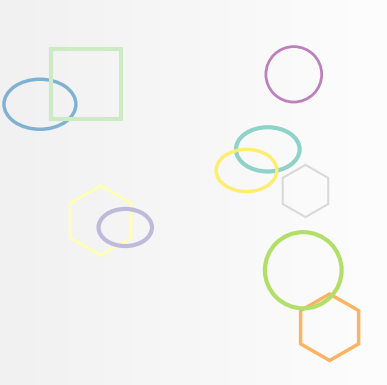[{"shape": "oval", "thickness": 3, "radius": 0.41, "center": [0.691, 0.612]}, {"shape": "hexagon", "thickness": 2, "radius": 0.45, "center": [0.26, 0.427]}, {"shape": "oval", "thickness": 3, "radius": 0.34, "center": [0.323, 0.409]}, {"shape": "oval", "thickness": 2.5, "radius": 0.46, "center": [0.103, 0.729]}, {"shape": "hexagon", "thickness": 2.5, "radius": 0.43, "center": [0.851, 0.15]}, {"shape": "circle", "thickness": 3, "radius": 0.49, "center": [0.783, 0.298]}, {"shape": "hexagon", "thickness": 1.5, "radius": 0.34, "center": [0.788, 0.504]}, {"shape": "circle", "thickness": 2, "radius": 0.36, "center": [0.758, 0.807]}, {"shape": "square", "thickness": 3, "radius": 0.45, "center": [0.223, 0.782]}, {"shape": "oval", "thickness": 2.5, "radius": 0.39, "center": [0.636, 0.557]}]